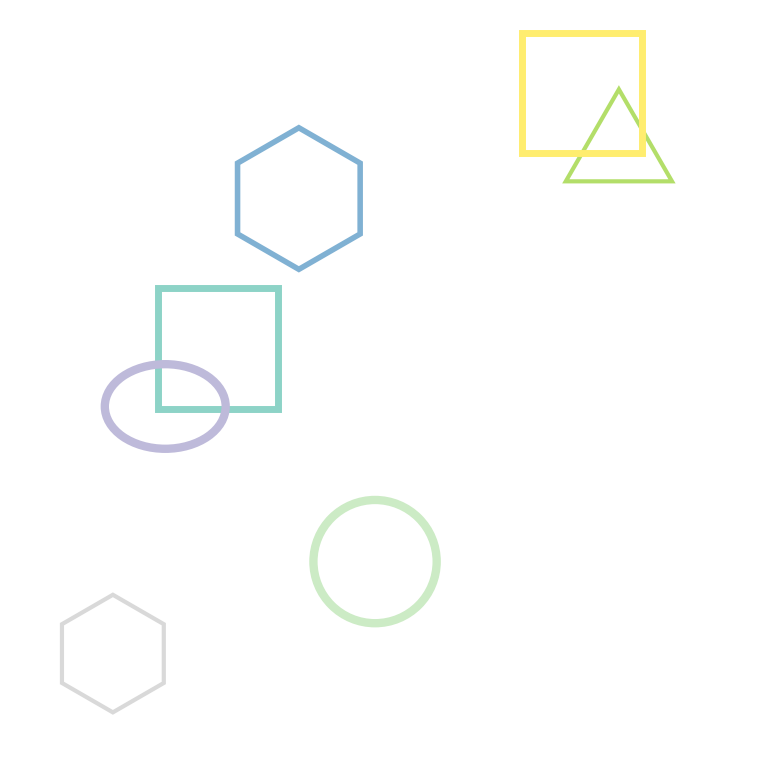[{"shape": "square", "thickness": 2.5, "radius": 0.39, "center": [0.283, 0.547]}, {"shape": "oval", "thickness": 3, "radius": 0.39, "center": [0.215, 0.472]}, {"shape": "hexagon", "thickness": 2, "radius": 0.46, "center": [0.388, 0.742]}, {"shape": "triangle", "thickness": 1.5, "radius": 0.4, "center": [0.804, 0.804]}, {"shape": "hexagon", "thickness": 1.5, "radius": 0.38, "center": [0.147, 0.151]}, {"shape": "circle", "thickness": 3, "radius": 0.4, "center": [0.487, 0.271]}, {"shape": "square", "thickness": 2.5, "radius": 0.39, "center": [0.756, 0.879]}]